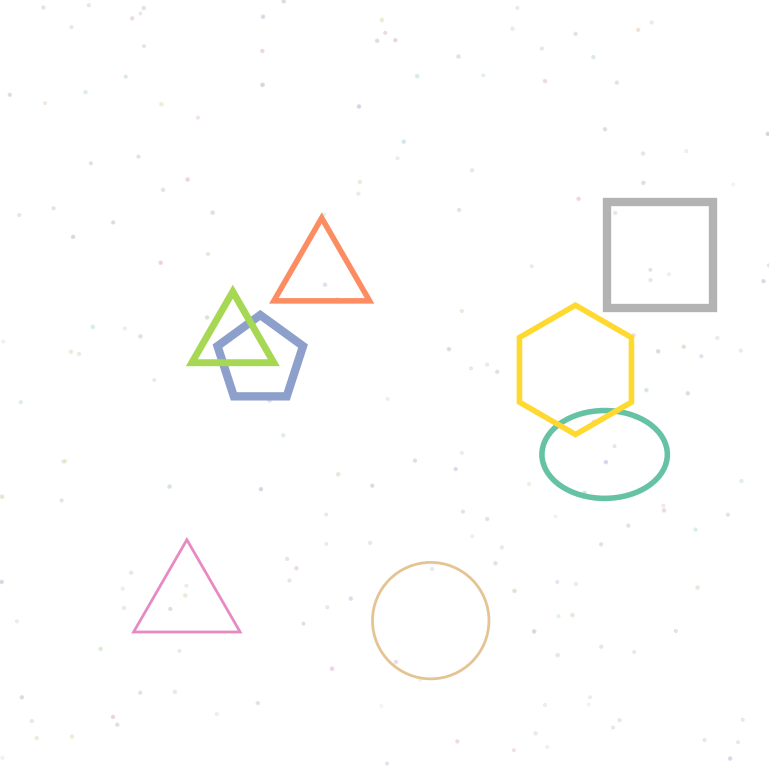[{"shape": "oval", "thickness": 2, "radius": 0.41, "center": [0.785, 0.41]}, {"shape": "triangle", "thickness": 2, "radius": 0.36, "center": [0.418, 0.645]}, {"shape": "pentagon", "thickness": 3, "radius": 0.29, "center": [0.338, 0.533]}, {"shape": "triangle", "thickness": 1, "radius": 0.4, "center": [0.243, 0.219]}, {"shape": "triangle", "thickness": 2.5, "radius": 0.31, "center": [0.302, 0.56]}, {"shape": "hexagon", "thickness": 2, "radius": 0.42, "center": [0.747, 0.52]}, {"shape": "circle", "thickness": 1, "radius": 0.38, "center": [0.559, 0.194]}, {"shape": "square", "thickness": 3, "radius": 0.35, "center": [0.857, 0.669]}]